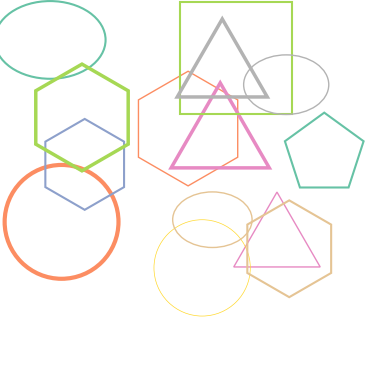[{"shape": "pentagon", "thickness": 1.5, "radius": 0.54, "center": [0.842, 0.6]}, {"shape": "oval", "thickness": 1.5, "radius": 0.72, "center": [0.13, 0.896]}, {"shape": "circle", "thickness": 3, "radius": 0.74, "center": [0.16, 0.424]}, {"shape": "hexagon", "thickness": 1, "radius": 0.74, "center": [0.489, 0.666]}, {"shape": "hexagon", "thickness": 1.5, "radius": 0.59, "center": [0.22, 0.573]}, {"shape": "triangle", "thickness": 1, "radius": 0.65, "center": [0.719, 0.371]}, {"shape": "triangle", "thickness": 2.5, "radius": 0.74, "center": [0.572, 0.638]}, {"shape": "hexagon", "thickness": 2.5, "radius": 0.69, "center": [0.213, 0.695]}, {"shape": "square", "thickness": 1.5, "radius": 0.73, "center": [0.613, 0.85]}, {"shape": "circle", "thickness": 0.5, "radius": 0.63, "center": [0.525, 0.304]}, {"shape": "oval", "thickness": 1, "radius": 0.52, "center": [0.552, 0.429]}, {"shape": "hexagon", "thickness": 1.5, "radius": 0.63, "center": [0.751, 0.354]}, {"shape": "triangle", "thickness": 2.5, "radius": 0.68, "center": [0.577, 0.816]}, {"shape": "oval", "thickness": 1, "radius": 0.55, "center": [0.743, 0.78]}]